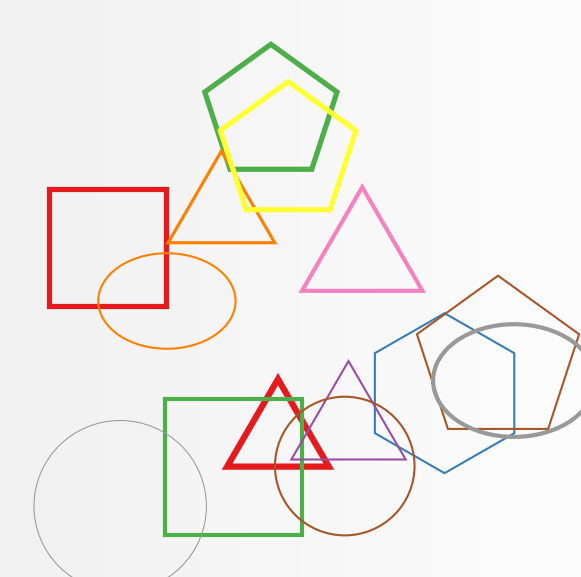[{"shape": "square", "thickness": 2.5, "radius": 0.51, "center": [0.185, 0.571]}, {"shape": "triangle", "thickness": 3, "radius": 0.51, "center": [0.478, 0.242]}, {"shape": "hexagon", "thickness": 1, "radius": 0.69, "center": [0.765, 0.318]}, {"shape": "pentagon", "thickness": 2.5, "radius": 0.6, "center": [0.466, 0.803]}, {"shape": "square", "thickness": 2, "radius": 0.59, "center": [0.401, 0.191]}, {"shape": "triangle", "thickness": 1, "radius": 0.57, "center": [0.6, 0.26]}, {"shape": "oval", "thickness": 1, "radius": 0.59, "center": [0.287, 0.478]}, {"shape": "triangle", "thickness": 1.5, "radius": 0.53, "center": [0.381, 0.632]}, {"shape": "pentagon", "thickness": 2.5, "radius": 0.61, "center": [0.496, 0.735]}, {"shape": "circle", "thickness": 1, "radius": 0.6, "center": [0.593, 0.192]}, {"shape": "pentagon", "thickness": 1, "radius": 0.73, "center": [0.857, 0.375]}, {"shape": "triangle", "thickness": 2, "radius": 0.6, "center": [0.623, 0.555]}, {"shape": "oval", "thickness": 2, "radius": 0.7, "center": [0.884, 0.34]}, {"shape": "circle", "thickness": 0.5, "radius": 0.74, "center": [0.207, 0.123]}]